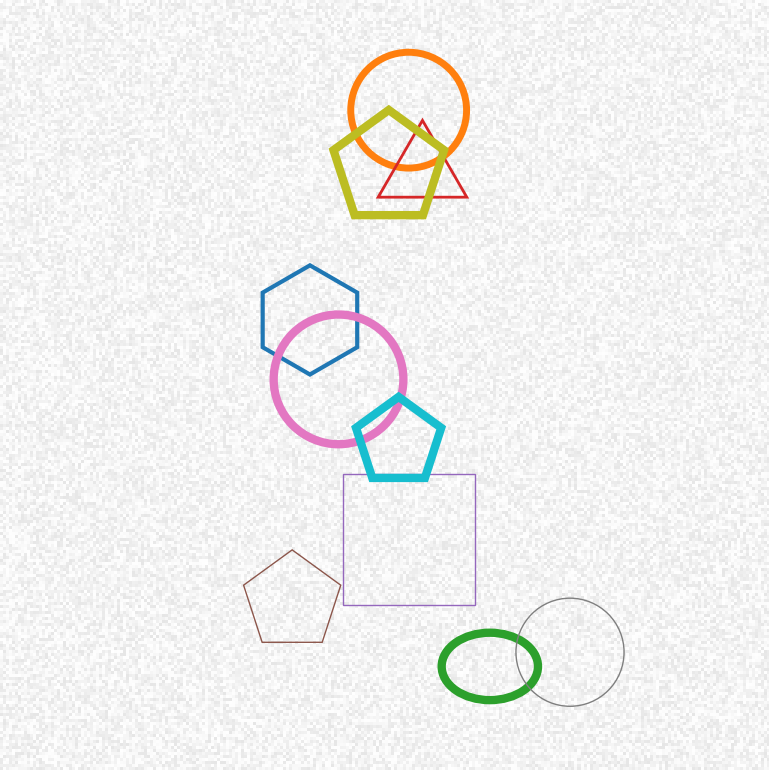[{"shape": "hexagon", "thickness": 1.5, "radius": 0.35, "center": [0.403, 0.585]}, {"shape": "circle", "thickness": 2.5, "radius": 0.38, "center": [0.531, 0.857]}, {"shape": "oval", "thickness": 3, "radius": 0.31, "center": [0.636, 0.135]}, {"shape": "triangle", "thickness": 1, "radius": 0.33, "center": [0.549, 0.777]}, {"shape": "square", "thickness": 0.5, "radius": 0.43, "center": [0.531, 0.3]}, {"shape": "pentagon", "thickness": 0.5, "radius": 0.33, "center": [0.379, 0.22]}, {"shape": "circle", "thickness": 3, "radius": 0.42, "center": [0.44, 0.507]}, {"shape": "circle", "thickness": 0.5, "radius": 0.35, "center": [0.74, 0.153]}, {"shape": "pentagon", "thickness": 3, "radius": 0.38, "center": [0.505, 0.782]}, {"shape": "pentagon", "thickness": 3, "radius": 0.29, "center": [0.518, 0.426]}]